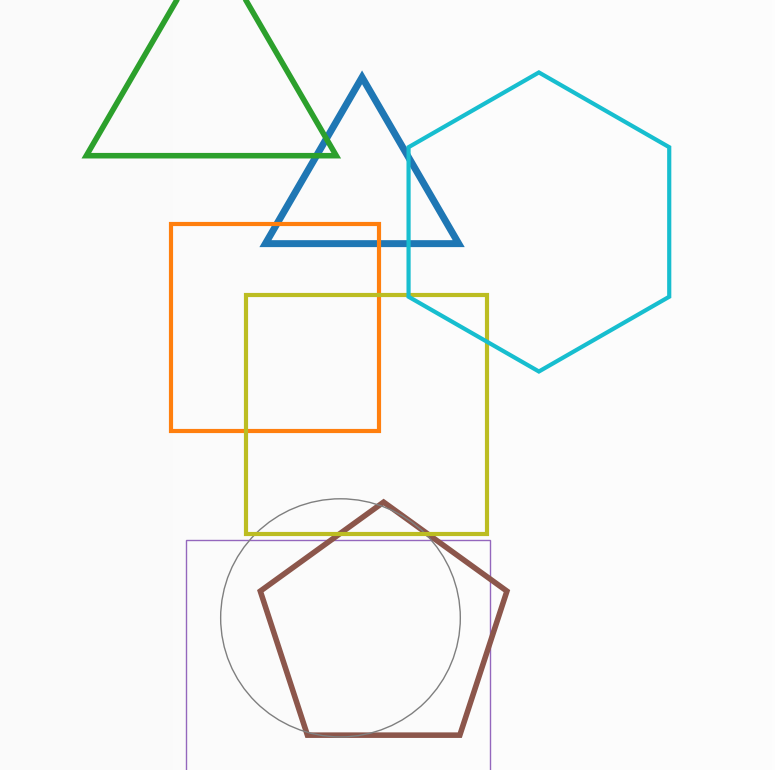[{"shape": "triangle", "thickness": 2.5, "radius": 0.72, "center": [0.467, 0.756]}, {"shape": "square", "thickness": 1.5, "radius": 0.67, "center": [0.355, 0.575]}, {"shape": "triangle", "thickness": 2, "radius": 0.93, "center": [0.273, 0.891]}, {"shape": "square", "thickness": 0.5, "radius": 0.98, "center": [0.436, 0.103]}, {"shape": "pentagon", "thickness": 2, "radius": 0.84, "center": [0.495, 0.181]}, {"shape": "circle", "thickness": 0.5, "radius": 0.77, "center": [0.439, 0.198]}, {"shape": "square", "thickness": 1.5, "radius": 0.78, "center": [0.473, 0.461]}, {"shape": "hexagon", "thickness": 1.5, "radius": 0.97, "center": [0.695, 0.712]}]